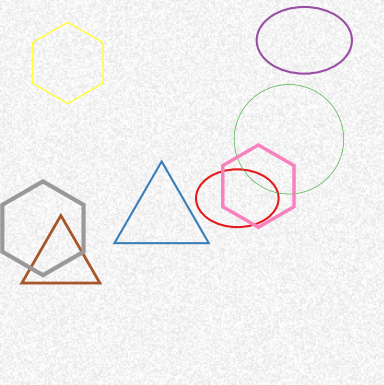[{"shape": "oval", "thickness": 1.5, "radius": 0.54, "center": [0.616, 0.485]}, {"shape": "triangle", "thickness": 1.5, "radius": 0.71, "center": [0.42, 0.439]}, {"shape": "circle", "thickness": 0.5, "radius": 0.71, "center": [0.751, 0.638]}, {"shape": "oval", "thickness": 1.5, "radius": 0.62, "center": [0.79, 0.895]}, {"shape": "hexagon", "thickness": 1, "radius": 0.53, "center": [0.176, 0.837]}, {"shape": "triangle", "thickness": 2, "radius": 0.59, "center": [0.158, 0.323]}, {"shape": "hexagon", "thickness": 2.5, "radius": 0.53, "center": [0.671, 0.517]}, {"shape": "hexagon", "thickness": 3, "radius": 0.61, "center": [0.112, 0.407]}]